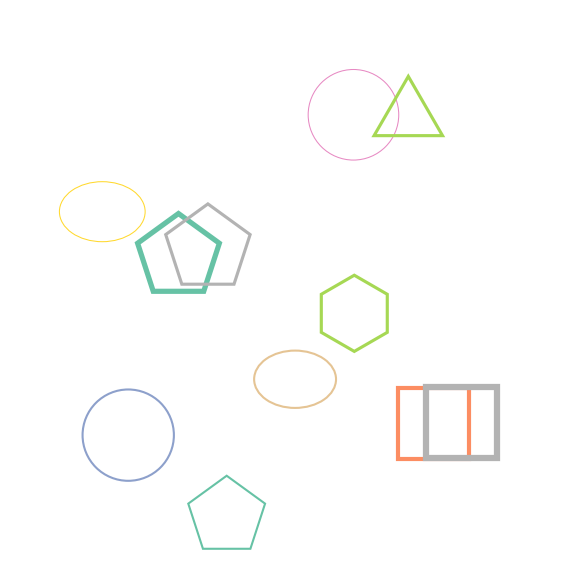[{"shape": "pentagon", "thickness": 2.5, "radius": 0.37, "center": [0.309, 0.555]}, {"shape": "pentagon", "thickness": 1, "radius": 0.35, "center": [0.393, 0.105]}, {"shape": "square", "thickness": 2, "radius": 0.31, "center": [0.751, 0.266]}, {"shape": "circle", "thickness": 1, "radius": 0.4, "center": [0.222, 0.246]}, {"shape": "circle", "thickness": 0.5, "radius": 0.39, "center": [0.612, 0.8]}, {"shape": "triangle", "thickness": 1.5, "radius": 0.34, "center": [0.707, 0.798]}, {"shape": "hexagon", "thickness": 1.5, "radius": 0.33, "center": [0.613, 0.457]}, {"shape": "oval", "thickness": 0.5, "radius": 0.37, "center": [0.177, 0.633]}, {"shape": "oval", "thickness": 1, "radius": 0.35, "center": [0.511, 0.342]}, {"shape": "square", "thickness": 3, "radius": 0.31, "center": [0.799, 0.267]}, {"shape": "pentagon", "thickness": 1.5, "radius": 0.38, "center": [0.36, 0.569]}]